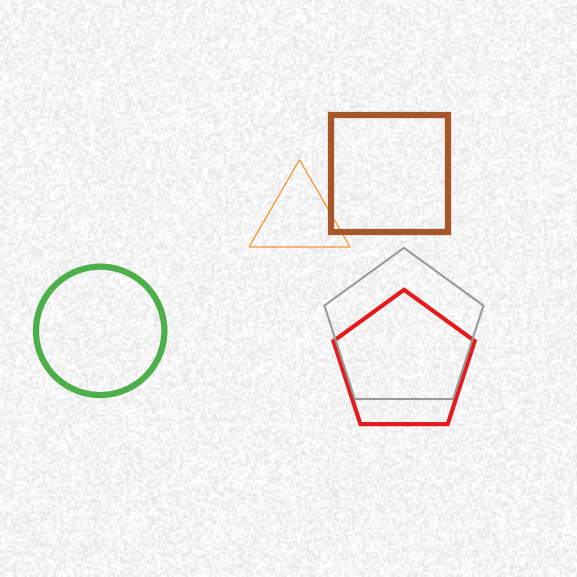[{"shape": "pentagon", "thickness": 2, "radius": 0.64, "center": [0.7, 0.369]}, {"shape": "circle", "thickness": 3, "radius": 0.56, "center": [0.173, 0.426]}, {"shape": "triangle", "thickness": 0.5, "radius": 0.5, "center": [0.519, 0.622]}, {"shape": "square", "thickness": 3, "radius": 0.51, "center": [0.674, 0.698]}, {"shape": "pentagon", "thickness": 1, "radius": 0.72, "center": [0.699, 0.425]}]